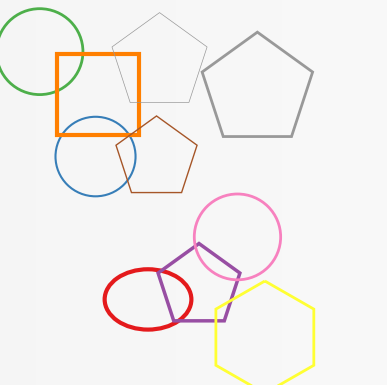[{"shape": "oval", "thickness": 3, "radius": 0.56, "center": [0.382, 0.222]}, {"shape": "circle", "thickness": 1.5, "radius": 0.52, "center": [0.247, 0.593]}, {"shape": "circle", "thickness": 2, "radius": 0.56, "center": [0.102, 0.866]}, {"shape": "pentagon", "thickness": 2.5, "radius": 0.55, "center": [0.514, 0.256]}, {"shape": "square", "thickness": 3, "radius": 0.52, "center": [0.253, 0.754]}, {"shape": "hexagon", "thickness": 2, "radius": 0.73, "center": [0.683, 0.124]}, {"shape": "pentagon", "thickness": 1, "radius": 0.55, "center": [0.404, 0.589]}, {"shape": "circle", "thickness": 2, "radius": 0.56, "center": [0.613, 0.385]}, {"shape": "pentagon", "thickness": 0.5, "radius": 0.65, "center": [0.412, 0.838]}, {"shape": "pentagon", "thickness": 2, "radius": 0.75, "center": [0.664, 0.767]}]